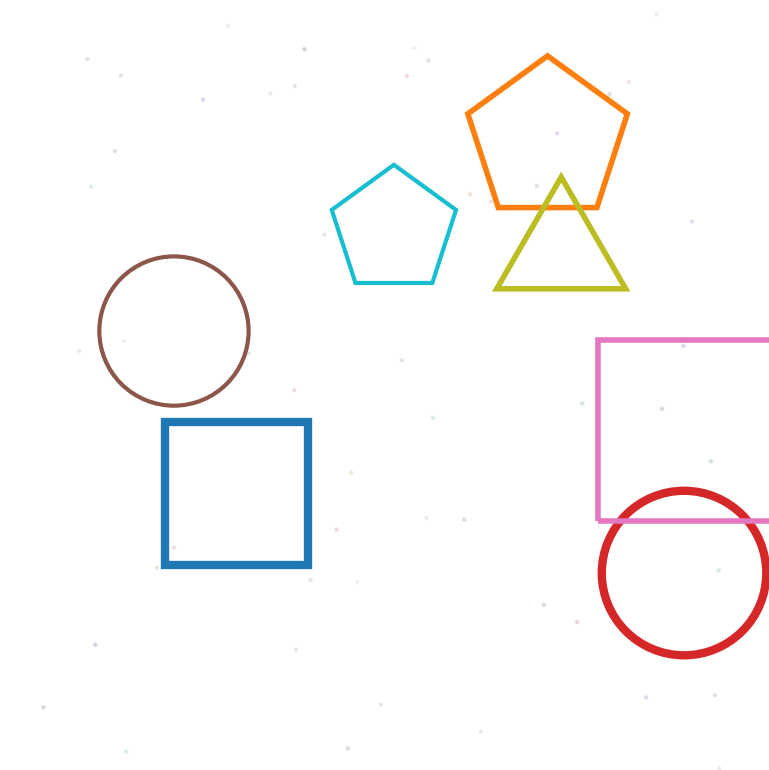[{"shape": "square", "thickness": 3, "radius": 0.47, "center": [0.307, 0.359]}, {"shape": "pentagon", "thickness": 2, "radius": 0.54, "center": [0.711, 0.818]}, {"shape": "circle", "thickness": 3, "radius": 0.53, "center": [0.888, 0.256]}, {"shape": "circle", "thickness": 1.5, "radius": 0.48, "center": [0.226, 0.57]}, {"shape": "square", "thickness": 2, "radius": 0.58, "center": [0.893, 0.441]}, {"shape": "triangle", "thickness": 2, "radius": 0.48, "center": [0.729, 0.673]}, {"shape": "pentagon", "thickness": 1.5, "radius": 0.42, "center": [0.512, 0.701]}]